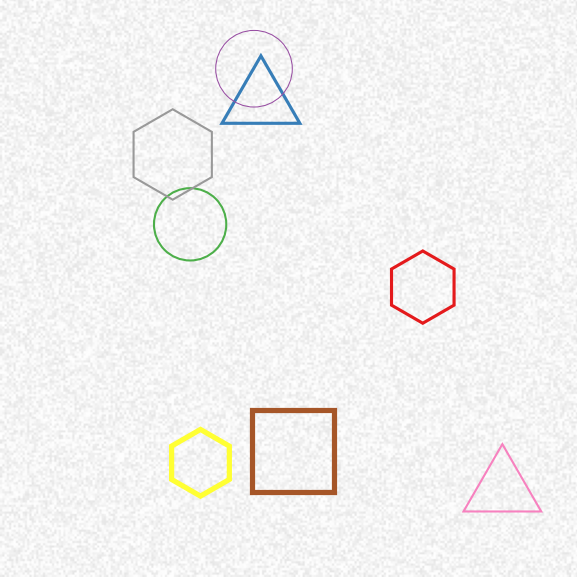[{"shape": "hexagon", "thickness": 1.5, "radius": 0.31, "center": [0.732, 0.502]}, {"shape": "triangle", "thickness": 1.5, "radius": 0.39, "center": [0.452, 0.825]}, {"shape": "circle", "thickness": 1, "radius": 0.31, "center": [0.329, 0.611]}, {"shape": "circle", "thickness": 0.5, "radius": 0.33, "center": [0.44, 0.88]}, {"shape": "hexagon", "thickness": 2.5, "radius": 0.29, "center": [0.347, 0.198]}, {"shape": "square", "thickness": 2.5, "radius": 0.36, "center": [0.507, 0.218]}, {"shape": "triangle", "thickness": 1, "radius": 0.39, "center": [0.87, 0.152]}, {"shape": "hexagon", "thickness": 1, "radius": 0.39, "center": [0.299, 0.732]}]